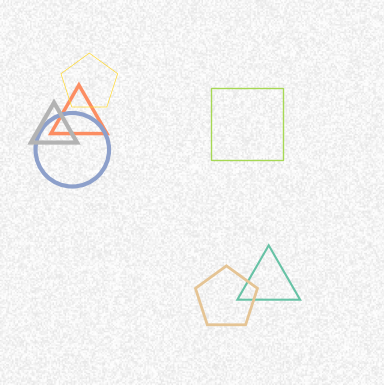[{"shape": "triangle", "thickness": 1.5, "radius": 0.47, "center": [0.698, 0.269]}, {"shape": "triangle", "thickness": 2.5, "radius": 0.42, "center": [0.205, 0.695]}, {"shape": "circle", "thickness": 3, "radius": 0.48, "center": [0.188, 0.611]}, {"shape": "square", "thickness": 1, "radius": 0.47, "center": [0.641, 0.678]}, {"shape": "pentagon", "thickness": 0.5, "radius": 0.39, "center": [0.232, 0.785]}, {"shape": "pentagon", "thickness": 2, "radius": 0.42, "center": [0.588, 0.225]}, {"shape": "triangle", "thickness": 3, "radius": 0.35, "center": [0.14, 0.664]}]